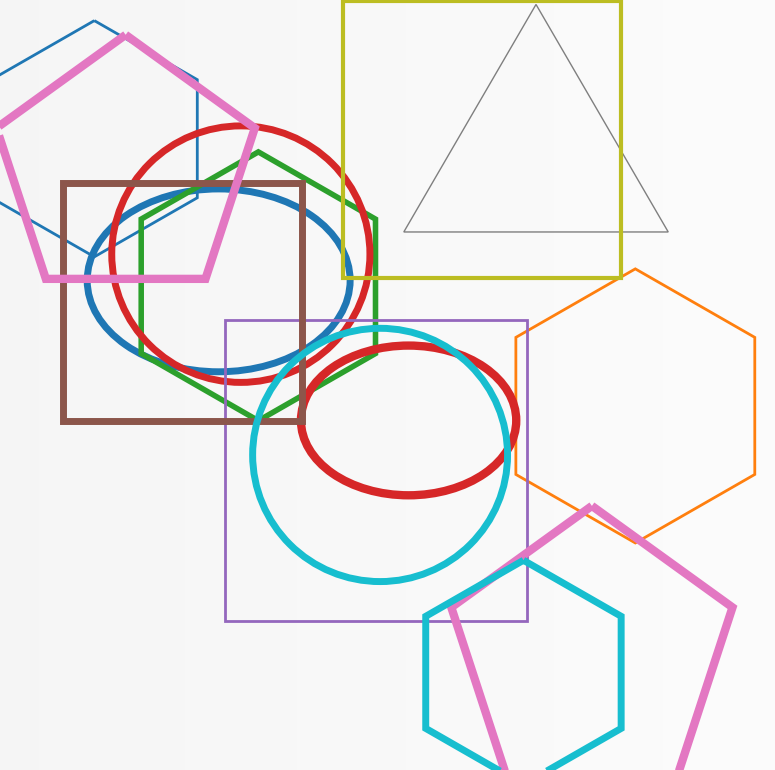[{"shape": "oval", "thickness": 2.5, "radius": 0.85, "center": [0.282, 0.636]}, {"shape": "hexagon", "thickness": 1, "radius": 0.77, "center": [0.122, 0.82]}, {"shape": "hexagon", "thickness": 1, "radius": 0.89, "center": [0.82, 0.473]}, {"shape": "hexagon", "thickness": 2, "radius": 0.87, "center": [0.333, 0.628]}, {"shape": "circle", "thickness": 2.5, "radius": 0.83, "center": [0.311, 0.67]}, {"shape": "oval", "thickness": 3, "radius": 0.69, "center": [0.527, 0.454]}, {"shape": "square", "thickness": 1, "radius": 0.98, "center": [0.485, 0.389]}, {"shape": "square", "thickness": 2.5, "radius": 0.77, "center": [0.236, 0.607]}, {"shape": "pentagon", "thickness": 3, "radius": 0.95, "center": [0.764, 0.152]}, {"shape": "pentagon", "thickness": 3, "radius": 0.88, "center": [0.162, 0.78]}, {"shape": "triangle", "thickness": 0.5, "radius": 0.98, "center": [0.692, 0.797]}, {"shape": "square", "thickness": 1.5, "radius": 0.9, "center": [0.622, 0.819]}, {"shape": "circle", "thickness": 2.5, "radius": 0.82, "center": [0.49, 0.409]}, {"shape": "hexagon", "thickness": 2.5, "radius": 0.73, "center": [0.675, 0.127]}]